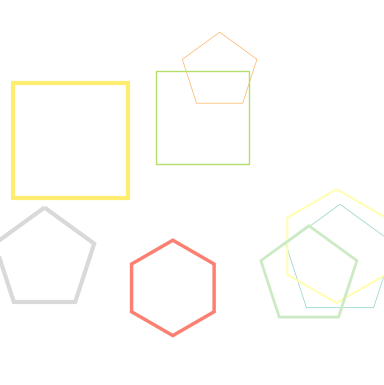[{"shape": "pentagon", "thickness": 0.5, "radius": 0.74, "center": [0.883, 0.321]}, {"shape": "hexagon", "thickness": 1.5, "radius": 0.74, "center": [0.874, 0.361]}, {"shape": "hexagon", "thickness": 2.5, "radius": 0.62, "center": [0.449, 0.252]}, {"shape": "pentagon", "thickness": 0.5, "radius": 0.51, "center": [0.57, 0.814]}, {"shape": "square", "thickness": 1, "radius": 0.6, "center": [0.527, 0.695]}, {"shape": "pentagon", "thickness": 3, "radius": 0.68, "center": [0.116, 0.325]}, {"shape": "pentagon", "thickness": 2, "radius": 0.66, "center": [0.802, 0.283]}, {"shape": "square", "thickness": 3, "radius": 0.75, "center": [0.184, 0.634]}]